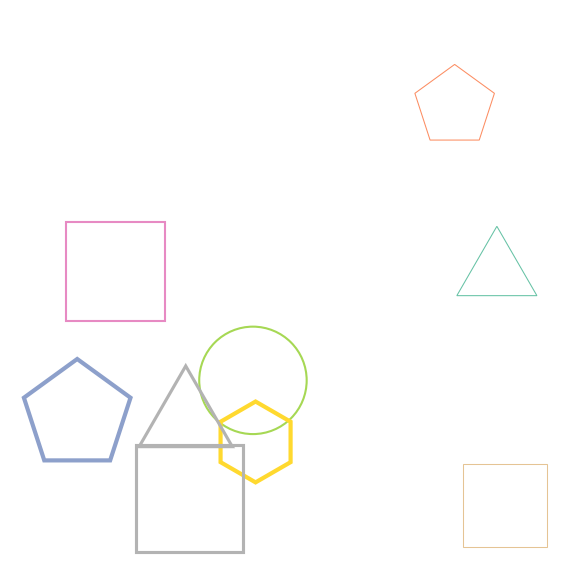[{"shape": "triangle", "thickness": 0.5, "radius": 0.4, "center": [0.86, 0.527]}, {"shape": "pentagon", "thickness": 0.5, "radius": 0.36, "center": [0.787, 0.815]}, {"shape": "pentagon", "thickness": 2, "radius": 0.49, "center": [0.134, 0.28]}, {"shape": "square", "thickness": 1, "radius": 0.43, "center": [0.199, 0.529]}, {"shape": "circle", "thickness": 1, "radius": 0.47, "center": [0.438, 0.34]}, {"shape": "hexagon", "thickness": 2, "radius": 0.35, "center": [0.443, 0.234]}, {"shape": "square", "thickness": 0.5, "radius": 0.36, "center": [0.874, 0.124]}, {"shape": "triangle", "thickness": 1.5, "radius": 0.47, "center": [0.322, 0.272]}, {"shape": "square", "thickness": 1.5, "radius": 0.46, "center": [0.327, 0.136]}]